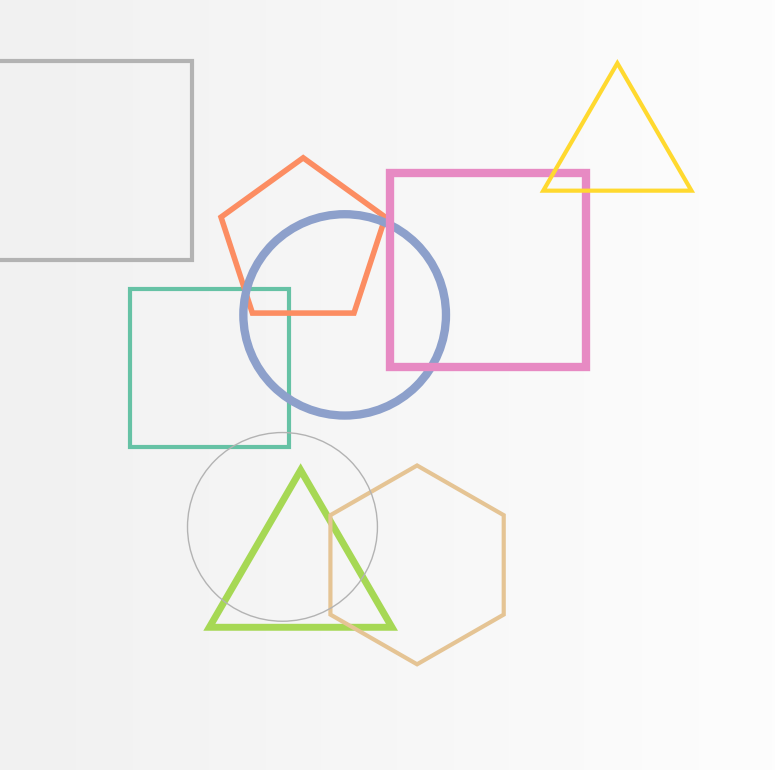[{"shape": "square", "thickness": 1.5, "radius": 0.51, "center": [0.271, 0.522]}, {"shape": "pentagon", "thickness": 2, "radius": 0.56, "center": [0.391, 0.684]}, {"shape": "circle", "thickness": 3, "radius": 0.65, "center": [0.445, 0.591]}, {"shape": "square", "thickness": 3, "radius": 0.63, "center": [0.63, 0.649]}, {"shape": "triangle", "thickness": 2.5, "radius": 0.68, "center": [0.388, 0.253]}, {"shape": "triangle", "thickness": 1.5, "radius": 0.55, "center": [0.797, 0.808]}, {"shape": "hexagon", "thickness": 1.5, "radius": 0.65, "center": [0.538, 0.266]}, {"shape": "square", "thickness": 1.5, "radius": 0.64, "center": [0.119, 0.792]}, {"shape": "circle", "thickness": 0.5, "radius": 0.61, "center": [0.364, 0.316]}]